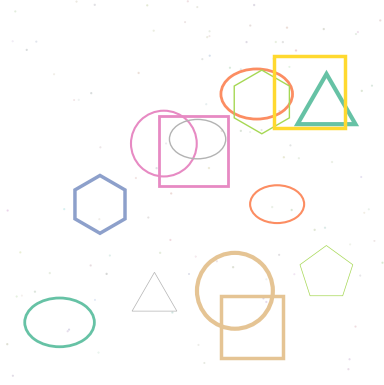[{"shape": "triangle", "thickness": 3, "radius": 0.43, "center": [0.848, 0.721]}, {"shape": "oval", "thickness": 2, "radius": 0.45, "center": [0.155, 0.163]}, {"shape": "oval", "thickness": 1.5, "radius": 0.35, "center": [0.72, 0.47]}, {"shape": "oval", "thickness": 2, "radius": 0.46, "center": [0.667, 0.756]}, {"shape": "hexagon", "thickness": 2.5, "radius": 0.38, "center": [0.26, 0.469]}, {"shape": "circle", "thickness": 1.5, "radius": 0.43, "center": [0.426, 0.627]}, {"shape": "square", "thickness": 2, "radius": 0.45, "center": [0.503, 0.608]}, {"shape": "pentagon", "thickness": 0.5, "radius": 0.36, "center": [0.848, 0.29]}, {"shape": "hexagon", "thickness": 1, "radius": 0.41, "center": [0.68, 0.735]}, {"shape": "square", "thickness": 2.5, "radius": 0.47, "center": [0.804, 0.76]}, {"shape": "square", "thickness": 2.5, "radius": 0.4, "center": [0.654, 0.15]}, {"shape": "circle", "thickness": 3, "radius": 0.49, "center": [0.61, 0.245]}, {"shape": "oval", "thickness": 1, "radius": 0.37, "center": [0.513, 0.639]}, {"shape": "triangle", "thickness": 0.5, "radius": 0.34, "center": [0.401, 0.226]}]